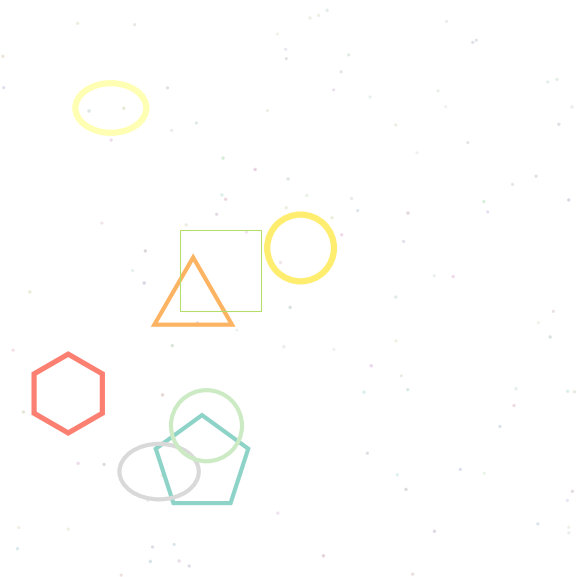[{"shape": "pentagon", "thickness": 2, "radius": 0.42, "center": [0.35, 0.196]}, {"shape": "oval", "thickness": 3, "radius": 0.31, "center": [0.192, 0.812]}, {"shape": "hexagon", "thickness": 2.5, "radius": 0.34, "center": [0.118, 0.318]}, {"shape": "triangle", "thickness": 2, "radius": 0.39, "center": [0.334, 0.476]}, {"shape": "square", "thickness": 0.5, "radius": 0.35, "center": [0.382, 0.531]}, {"shape": "oval", "thickness": 2, "radius": 0.34, "center": [0.276, 0.183]}, {"shape": "circle", "thickness": 2, "radius": 0.31, "center": [0.358, 0.262]}, {"shape": "circle", "thickness": 3, "radius": 0.29, "center": [0.52, 0.57]}]